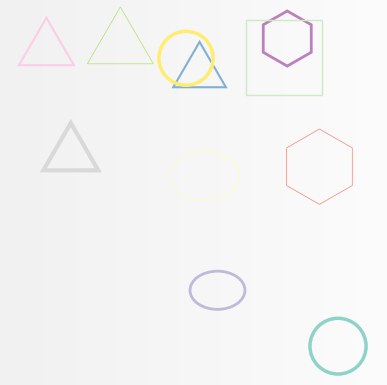[{"shape": "circle", "thickness": 2.5, "radius": 0.36, "center": [0.872, 0.101]}, {"shape": "oval", "thickness": 0.5, "radius": 0.45, "center": [0.528, 0.544]}, {"shape": "oval", "thickness": 2, "radius": 0.35, "center": [0.561, 0.246]}, {"shape": "hexagon", "thickness": 0.5, "radius": 0.49, "center": [0.824, 0.567]}, {"shape": "triangle", "thickness": 1.5, "radius": 0.39, "center": [0.515, 0.813]}, {"shape": "triangle", "thickness": 0.5, "radius": 0.49, "center": [0.311, 0.883]}, {"shape": "triangle", "thickness": 1.5, "radius": 0.41, "center": [0.12, 0.872]}, {"shape": "triangle", "thickness": 3, "radius": 0.41, "center": [0.183, 0.599]}, {"shape": "hexagon", "thickness": 2, "radius": 0.36, "center": [0.741, 0.9]}, {"shape": "square", "thickness": 1, "radius": 0.49, "center": [0.733, 0.852]}, {"shape": "circle", "thickness": 2.5, "radius": 0.35, "center": [0.48, 0.849]}]